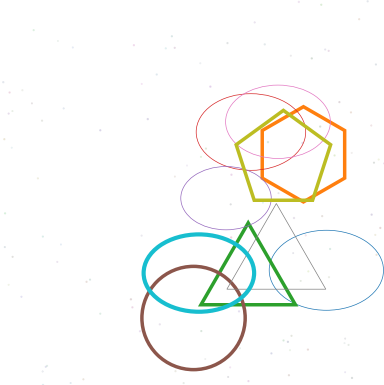[{"shape": "oval", "thickness": 0.5, "radius": 0.74, "center": [0.848, 0.298]}, {"shape": "hexagon", "thickness": 2.5, "radius": 0.62, "center": [0.788, 0.599]}, {"shape": "triangle", "thickness": 2.5, "radius": 0.71, "center": [0.645, 0.279]}, {"shape": "oval", "thickness": 0.5, "radius": 0.71, "center": [0.652, 0.657]}, {"shape": "oval", "thickness": 0.5, "radius": 0.59, "center": [0.587, 0.485]}, {"shape": "circle", "thickness": 2.5, "radius": 0.67, "center": [0.503, 0.174]}, {"shape": "oval", "thickness": 0.5, "radius": 0.68, "center": [0.722, 0.684]}, {"shape": "triangle", "thickness": 0.5, "radius": 0.74, "center": [0.718, 0.323]}, {"shape": "pentagon", "thickness": 2.5, "radius": 0.65, "center": [0.736, 0.584]}, {"shape": "oval", "thickness": 3, "radius": 0.72, "center": [0.517, 0.291]}]